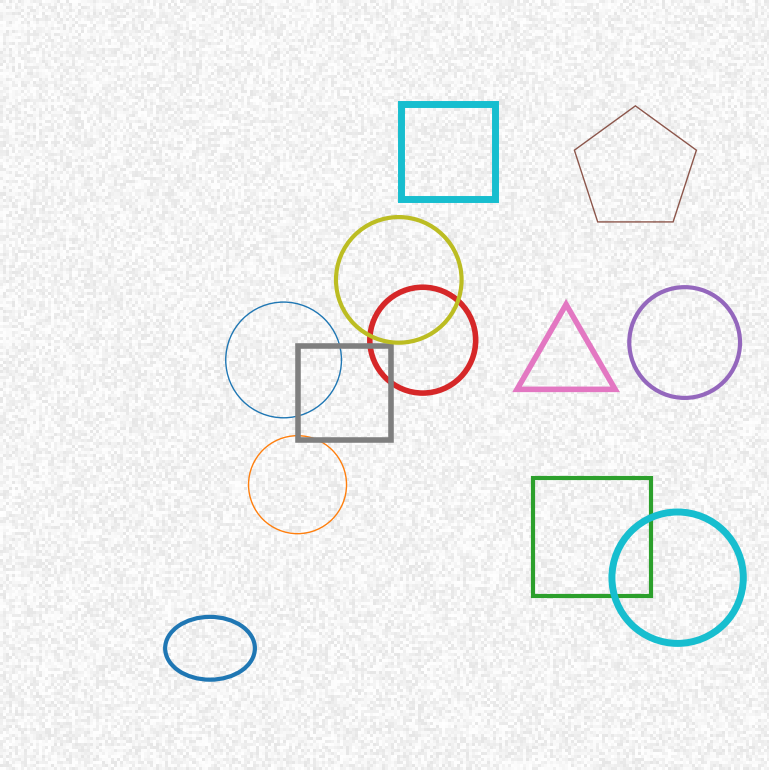[{"shape": "circle", "thickness": 0.5, "radius": 0.38, "center": [0.368, 0.533]}, {"shape": "oval", "thickness": 1.5, "radius": 0.29, "center": [0.273, 0.158]}, {"shape": "circle", "thickness": 0.5, "radius": 0.32, "center": [0.386, 0.371]}, {"shape": "square", "thickness": 1.5, "radius": 0.38, "center": [0.768, 0.303]}, {"shape": "circle", "thickness": 2, "radius": 0.34, "center": [0.549, 0.558]}, {"shape": "circle", "thickness": 1.5, "radius": 0.36, "center": [0.889, 0.555]}, {"shape": "pentagon", "thickness": 0.5, "radius": 0.42, "center": [0.825, 0.779]}, {"shape": "triangle", "thickness": 2, "radius": 0.37, "center": [0.735, 0.531]}, {"shape": "square", "thickness": 2, "radius": 0.3, "center": [0.448, 0.49]}, {"shape": "circle", "thickness": 1.5, "radius": 0.41, "center": [0.518, 0.637]}, {"shape": "square", "thickness": 2.5, "radius": 0.31, "center": [0.582, 0.804]}, {"shape": "circle", "thickness": 2.5, "radius": 0.43, "center": [0.88, 0.25]}]